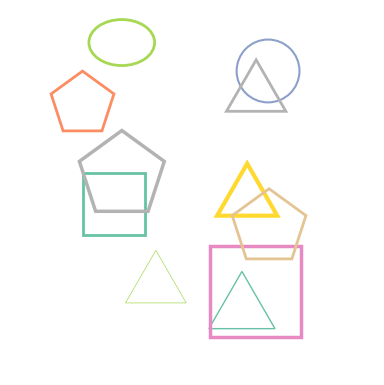[{"shape": "triangle", "thickness": 1, "radius": 0.5, "center": [0.628, 0.196]}, {"shape": "square", "thickness": 2, "radius": 0.41, "center": [0.296, 0.47]}, {"shape": "pentagon", "thickness": 2, "radius": 0.43, "center": [0.214, 0.729]}, {"shape": "circle", "thickness": 1.5, "radius": 0.41, "center": [0.696, 0.816]}, {"shape": "square", "thickness": 2.5, "radius": 0.59, "center": [0.663, 0.243]}, {"shape": "oval", "thickness": 2, "radius": 0.43, "center": [0.316, 0.889]}, {"shape": "triangle", "thickness": 0.5, "radius": 0.46, "center": [0.405, 0.259]}, {"shape": "triangle", "thickness": 3, "radius": 0.45, "center": [0.642, 0.485]}, {"shape": "pentagon", "thickness": 2, "radius": 0.5, "center": [0.699, 0.409]}, {"shape": "pentagon", "thickness": 2.5, "radius": 0.58, "center": [0.316, 0.545]}, {"shape": "triangle", "thickness": 2, "radius": 0.45, "center": [0.665, 0.755]}]